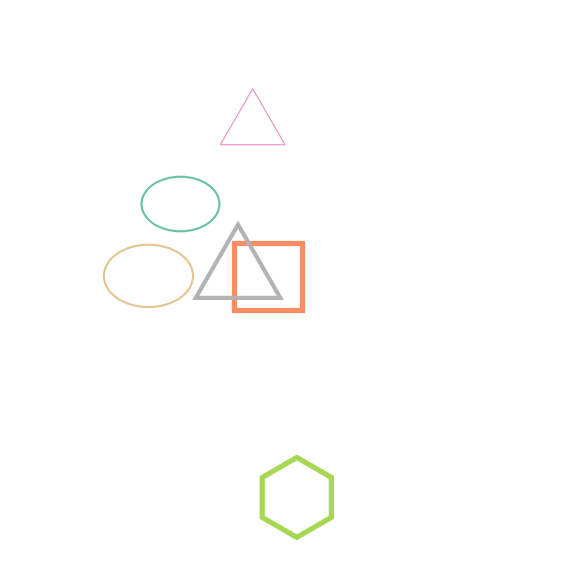[{"shape": "oval", "thickness": 1, "radius": 0.34, "center": [0.313, 0.646]}, {"shape": "square", "thickness": 2.5, "radius": 0.29, "center": [0.464, 0.52]}, {"shape": "triangle", "thickness": 0.5, "radius": 0.32, "center": [0.438, 0.781]}, {"shape": "hexagon", "thickness": 2.5, "radius": 0.35, "center": [0.514, 0.138]}, {"shape": "oval", "thickness": 1, "radius": 0.39, "center": [0.257, 0.521]}, {"shape": "triangle", "thickness": 2, "radius": 0.42, "center": [0.412, 0.526]}]